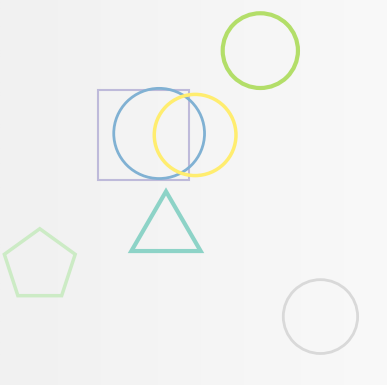[{"shape": "triangle", "thickness": 3, "radius": 0.52, "center": [0.428, 0.4]}, {"shape": "square", "thickness": 1.5, "radius": 0.59, "center": [0.369, 0.649]}, {"shape": "circle", "thickness": 2, "radius": 0.59, "center": [0.411, 0.653]}, {"shape": "circle", "thickness": 3, "radius": 0.49, "center": [0.672, 0.868]}, {"shape": "circle", "thickness": 2, "radius": 0.48, "center": [0.827, 0.178]}, {"shape": "pentagon", "thickness": 2.5, "radius": 0.48, "center": [0.103, 0.31]}, {"shape": "circle", "thickness": 2.5, "radius": 0.53, "center": [0.504, 0.649]}]